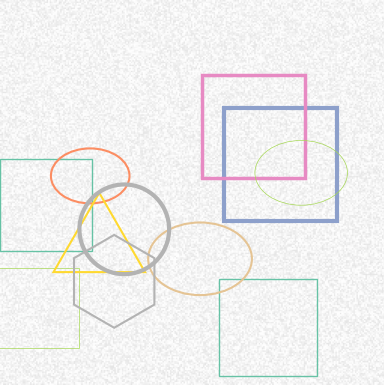[{"shape": "square", "thickness": 1, "radius": 0.6, "center": [0.119, 0.468]}, {"shape": "square", "thickness": 1, "radius": 0.63, "center": [0.695, 0.15]}, {"shape": "oval", "thickness": 1.5, "radius": 0.51, "center": [0.234, 0.543]}, {"shape": "square", "thickness": 3, "radius": 0.73, "center": [0.729, 0.573]}, {"shape": "square", "thickness": 2.5, "radius": 0.67, "center": [0.659, 0.671]}, {"shape": "oval", "thickness": 0.5, "radius": 0.6, "center": [0.782, 0.551]}, {"shape": "square", "thickness": 0.5, "radius": 0.52, "center": [0.1, 0.199]}, {"shape": "triangle", "thickness": 1.5, "radius": 0.69, "center": [0.258, 0.362]}, {"shape": "oval", "thickness": 1.5, "radius": 0.67, "center": [0.52, 0.328]}, {"shape": "circle", "thickness": 3, "radius": 0.58, "center": [0.323, 0.404]}, {"shape": "hexagon", "thickness": 1.5, "radius": 0.6, "center": [0.297, 0.269]}]